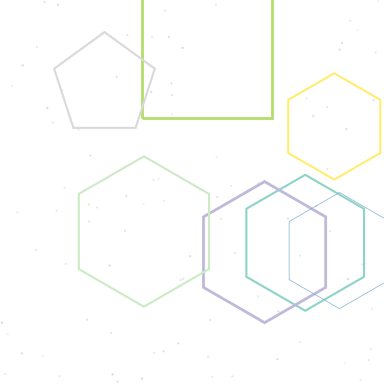[{"shape": "hexagon", "thickness": 1.5, "radius": 0.88, "center": [0.793, 0.369]}, {"shape": "hexagon", "thickness": 2, "radius": 0.92, "center": [0.687, 0.345]}, {"shape": "hexagon", "thickness": 0.5, "radius": 0.75, "center": [0.882, 0.349]}, {"shape": "square", "thickness": 2, "radius": 0.84, "center": [0.537, 0.862]}, {"shape": "pentagon", "thickness": 1.5, "radius": 0.69, "center": [0.271, 0.779]}, {"shape": "hexagon", "thickness": 1.5, "radius": 0.98, "center": [0.374, 0.399]}, {"shape": "hexagon", "thickness": 1.5, "radius": 0.69, "center": [0.868, 0.672]}]